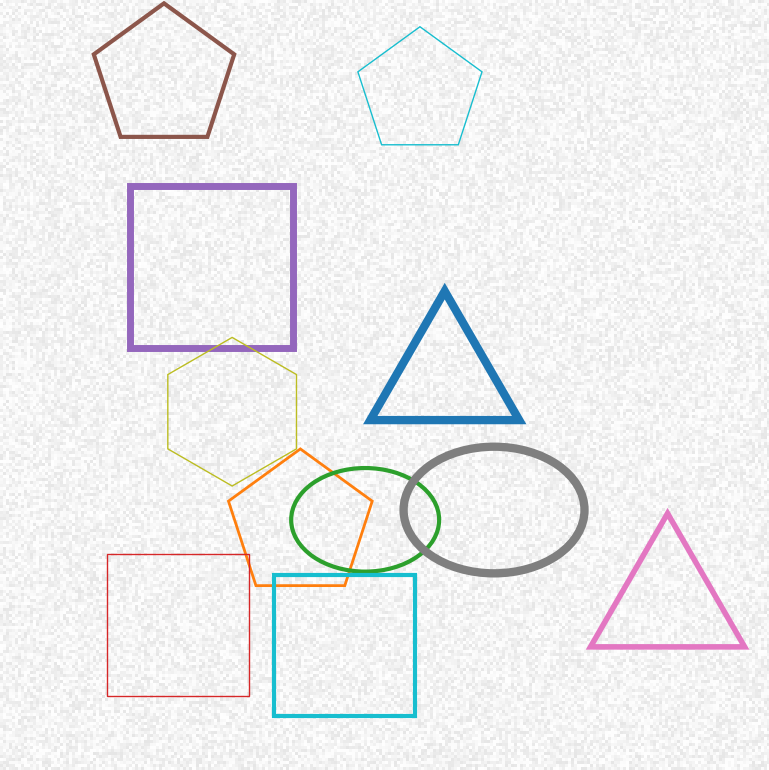[{"shape": "triangle", "thickness": 3, "radius": 0.56, "center": [0.578, 0.51]}, {"shape": "pentagon", "thickness": 1, "radius": 0.49, "center": [0.39, 0.319]}, {"shape": "oval", "thickness": 1.5, "radius": 0.48, "center": [0.474, 0.325]}, {"shape": "square", "thickness": 0.5, "radius": 0.46, "center": [0.231, 0.189]}, {"shape": "square", "thickness": 2.5, "radius": 0.53, "center": [0.274, 0.653]}, {"shape": "pentagon", "thickness": 1.5, "radius": 0.48, "center": [0.213, 0.9]}, {"shape": "triangle", "thickness": 2, "radius": 0.58, "center": [0.867, 0.218]}, {"shape": "oval", "thickness": 3, "radius": 0.59, "center": [0.642, 0.338]}, {"shape": "hexagon", "thickness": 0.5, "radius": 0.48, "center": [0.301, 0.465]}, {"shape": "square", "thickness": 1.5, "radius": 0.46, "center": [0.447, 0.162]}, {"shape": "pentagon", "thickness": 0.5, "radius": 0.42, "center": [0.545, 0.881]}]